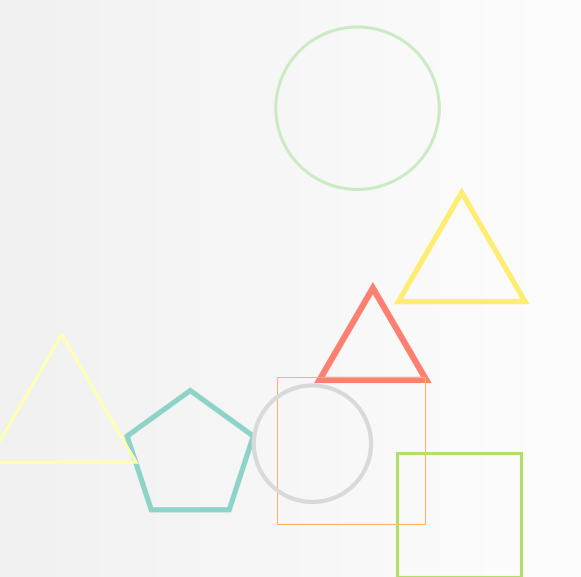[{"shape": "pentagon", "thickness": 2.5, "radius": 0.57, "center": [0.327, 0.209]}, {"shape": "triangle", "thickness": 1.5, "radius": 0.74, "center": [0.106, 0.273]}, {"shape": "triangle", "thickness": 3, "radius": 0.53, "center": [0.642, 0.394]}, {"shape": "square", "thickness": 0.5, "radius": 0.64, "center": [0.604, 0.219]}, {"shape": "square", "thickness": 1.5, "radius": 0.54, "center": [0.79, 0.108]}, {"shape": "circle", "thickness": 2, "radius": 0.5, "center": [0.537, 0.231]}, {"shape": "circle", "thickness": 1.5, "radius": 0.7, "center": [0.615, 0.812]}, {"shape": "triangle", "thickness": 2.5, "radius": 0.63, "center": [0.794, 0.54]}]